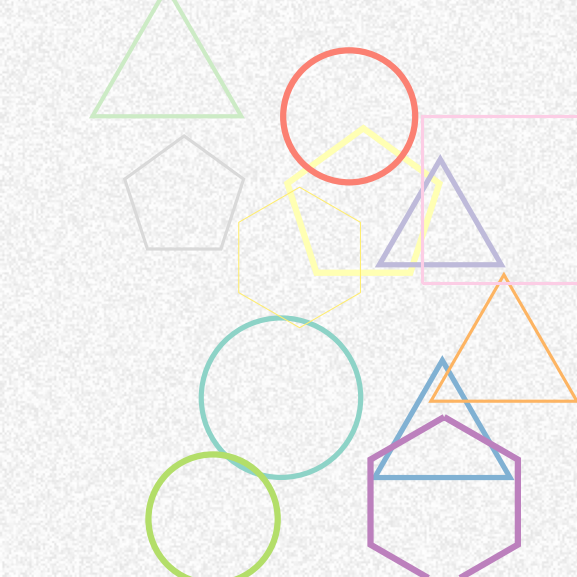[{"shape": "circle", "thickness": 2.5, "radius": 0.69, "center": [0.487, 0.311]}, {"shape": "pentagon", "thickness": 3, "radius": 0.69, "center": [0.629, 0.639]}, {"shape": "triangle", "thickness": 2.5, "radius": 0.61, "center": [0.762, 0.602]}, {"shape": "circle", "thickness": 3, "radius": 0.57, "center": [0.605, 0.798]}, {"shape": "triangle", "thickness": 2.5, "radius": 0.68, "center": [0.766, 0.24]}, {"shape": "triangle", "thickness": 1.5, "radius": 0.73, "center": [0.873, 0.377]}, {"shape": "circle", "thickness": 3, "radius": 0.56, "center": [0.369, 0.1]}, {"shape": "square", "thickness": 1.5, "radius": 0.72, "center": [0.876, 0.654]}, {"shape": "pentagon", "thickness": 1.5, "radius": 0.54, "center": [0.319, 0.656]}, {"shape": "hexagon", "thickness": 3, "radius": 0.74, "center": [0.769, 0.13]}, {"shape": "triangle", "thickness": 2, "radius": 0.74, "center": [0.289, 0.872]}, {"shape": "hexagon", "thickness": 0.5, "radius": 0.61, "center": [0.519, 0.553]}]